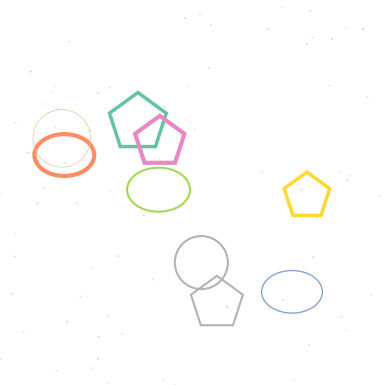[{"shape": "pentagon", "thickness": 2.5, "radius": 0.39, "center": [0.358, 0.682]}, {"shape": "oval", "thickness": 3, "radius": 0.39, "center": [0.167, 0.597]}, {"shape": "oval", "thickness": 1, "radius": 0.39, "center": [0.758, 0.242]}, {"shape": "pentagon", "thickness": 3, "radius": 0.34, "center": [0.415, 0.632]}, {"shape": "oval", "thickness": 1.5, "radius": 0.41, "center": [0.412, 0.507]}, {"shape": "pentagon", "thickness": 2.5, "radius": 0.31, "center": [0.797, 0.491]}, {"shape": "circle", "thickness": 0.5, "radius": 0.37, "center": [0.16, 0.641]}, {"shape": "circle", "thickness": 1.5, "radius": 0.34, "center": [0.523, 0.318]}, {"shape": "pentagon", "thickness": 1.5, "radius": 0.35, "center": [0.563, 0.213]}]